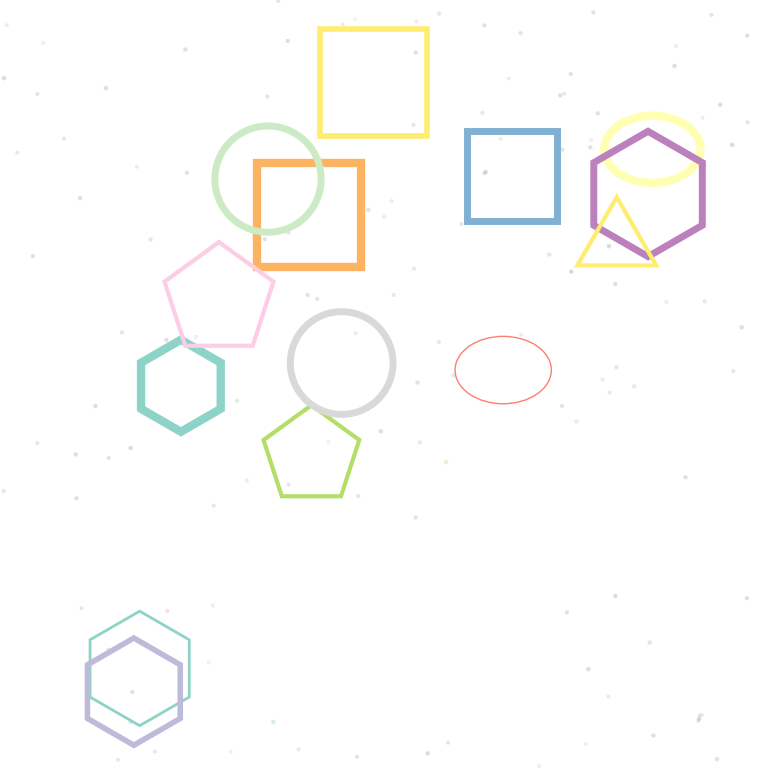[{"shape": "hexagon", "thickness": 3, "radius": 0.3, "center": [0.235, 0.499]}, {"shape": "hexagon", "thickness": 1, "radius": 0.37, "center": [0.181, 0.132]}, {"shape": "oval", "thickness": 3, "radius": 0.31, "center": [0.847, 0.806]}, {"shape": "hexagon", "thickness": 2, "radius": 0.35, "center": [0.174, 0.102]}, {"shape": "oval", "thickness": 0.5, "radius": 0.31, "center": [0.654, 0.519]}, {"shape": "square", "thickness": 2.5, "radius": 0.29, "center": [0.665, 0.771]}, {"shape": "square", "thickness": 3, "radius": 0.34, "center": [0.401, 0.721]}, {"shape": "pentagon", "thickness": 1.5, "radius": 0.33, "center": [0.404, 0.408]}, {"shape": "pentagon", "thickness": 1.5, "radius": 0.37, "center": [0.284, 0.611]}, {"shape": "circle", "thickness": 2.5, "radius": 0.33, "center": [0.444, 0.529]}, {"shape": "hexagon", "thickness": 2.5, "radius": 0.41, "center": [0.842, 0.748]}, {"shape": "circle", "thickness": 2.5, "radius": 0.35, "center": [0.348, 0.767]}, {"shape": "square", "thickness": 2, "radius": 0.35, "center": [0.485, 0.893]}, {"shape": "triangle", "thickness": 1.5, "radius": 0.3, "center": [0.801, 0.685]}]